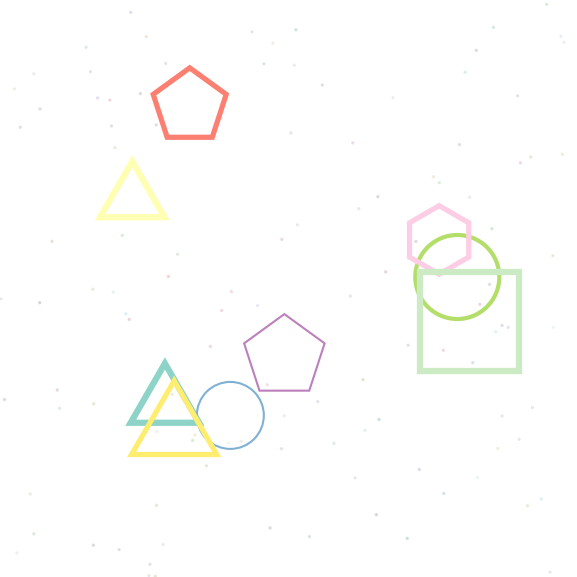[{"shape": "triangle", "thickness": 3, "radius": 0.34, "center": [0.286, 0.301]}, {"shape": "triangle", "thickness": 3, "radius": 0.32, "center": [0.229, 0.655]}, {"shape": "pentagon", "thickness": 2.5, "radius": 0.33, "center": [0.328, 0.815]}, {"shape": "circle", "thickness": 1, "radius": 0.29, "center": [0.399, 0.28]}, {"shape": "circle", "thickness": 2, "radius": 0.36, "center": [0.792, 0.519]}, {"shape": "hexagon", "thickness": 2.5, "radius": 0.3, "center": [0.76, 0.584]}, {"shape": "pentagon", "thickness": 1, "radius": 0.37, "center": [0.492, 0.382]}, {"shape": "square", "thickness": 3, "radius": 0.43, "center": [0.813, 0.442]}, {"shape": "triangle", "thickness": 2.5, "radius": 0.43, "center": [0.302, 0.255]}]